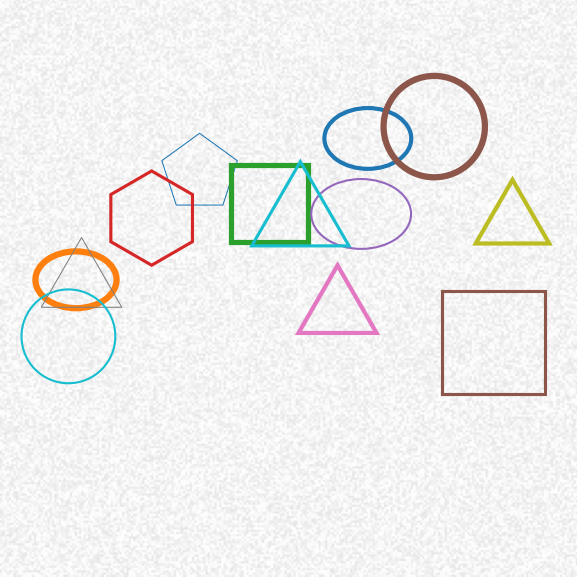[{"shape": "pentagon", "thickness": 0.5, "radius": 0.34, "center": [0.346, 0.7]}, {"shape": "oval", "thickness": 2, "radius": 0.38, "center": [0.637, 0.759]}, {"shape": "oval", "thickness": 3, "radius": 0.35, "center": [0.132, 0.515]}, {"shape": "square", "thickness": 2.5, "radius": 0.33, "center": [0.466, 0.646]}, {"shape": "hexagon", "thickness": 1.5, "radius": 0.41, "center": [0.263, 0.621]}, {"shape": "oval", "thickness": 1, "radius": 0.43, "center": [0.625, 0.629]}, {"shape": "circle", "thickness": 3, "radius": 0.44, "center": [0.752, 0.78]}, {"shape": "square", "thickness": 1.5, "radius": 0.45, "center": [0.854, 0.407]}, {"shape": "triangle", "thickness": 2, "radius": 0.39, "center": [0.584, 0.462]}, {"shape": "triangle", "thickness": 0.5, "radius": 0.4, "center": [0.141, 0.507]}, {"shape": "triangle", "thickness": 2, "radius": 0.37, "center": [0.887, 0.614]}, {"shape": "triangle", "thickness": 1.5, "radius": 0.49, "center": [0.52, 0.622]}, {"shape": "circle", "thickness": 1, "radius": 0.41, "center": [0.118, 0.417]}]